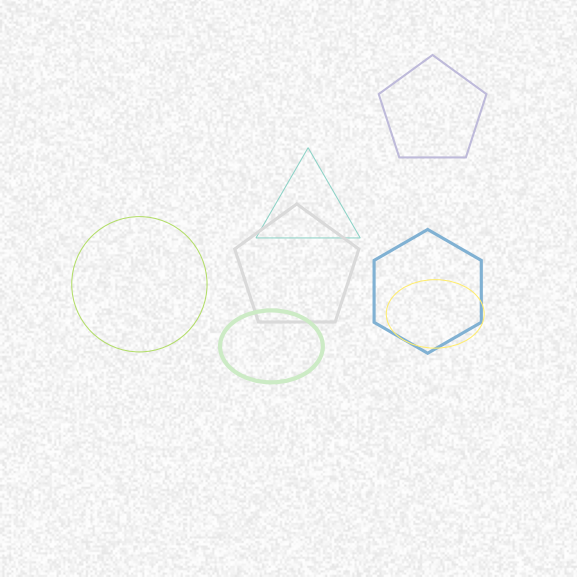[{"shape": "triangle", "thickness": 0.5, "radius": 0.52, "center": [0.534, 0.639]}, {"shape": "pentagon", "thickness": 1, "radius": 0.49, "center": [0.749, 0.806]}, {"shape": "hexagon", "thickness": 1.5, "radius": 0.54, "center": [0.741, 0.495]}, {"shape": "circle", "thickness": 0.5, "radius": 0.59, "center": [0.241, 0.507]}, {"shape": "pentagon", "thickness": 1.5, "radius": 0.56, "center": [0.514, 0.533]}, {"shape": "oval", "thickness": 2, "radius": 0.44, "center": [0.47, 0.399]}, {"shape": "oval", "thickness": 0.5, "radius": 0.42, "center": [0.754, 0.456]}]